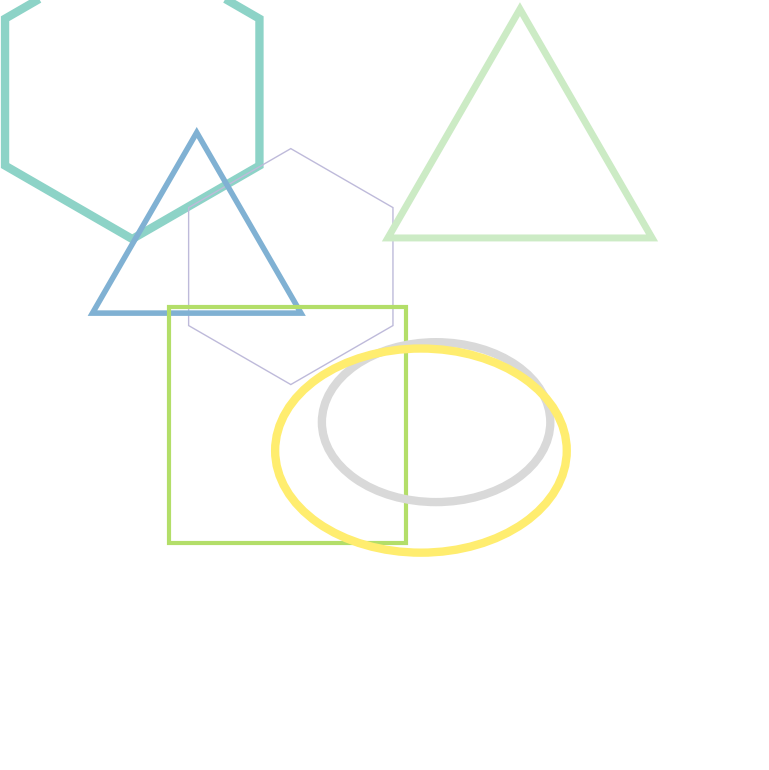[{"shape": "hexagon", "thickness": 3, "radius": 0.95, "center": [0.172, 0.88]}, {"shape": "hexagon", "thickness": 0.5, "radius": 0.77, "center": [0.378, 0.654]}, {"shape": "triangle", "thickness": 2, "radius": 0.78, "center": [0.255, 0.672]}, {"shape": "square", "thickness": 1.5, "radius": 0.77, "center": [0.373, 0.448]}, {"shape": "oval", "thickness": 3, "radius": 0.74, "center": [0.566, 0.452]}, {"shape": "triangle", "thickness": 2.5, "radius": 0.99, "center": [0.675, 0.79]}, {"shape": "oval", "thickness": 3, "radius": 0.95, "center": [0.547, 0.415]}]